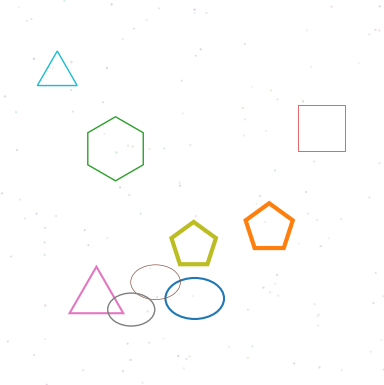[{"shape": "oval", "thickness": 1.5, "radius": 0.38, "center": [0.506, 0.225]}, {"shape": "pentagon", "thickness": 3, "radius": 0.32, "center": [0.699, 0.408]}, {"shape": "hexagon", "thickness": 1, "radius": 0.42, "center": [0.3, 0.614]}, {"shape": "square", "thickness": 0.5, "radius": 0.3, "center": [0.835, 0.668]}, {"shape": "oval", "thickness": 0.5, "radius": 0.32, "center": [0.404, 0.267]}, {"shape": "triangle", "thickness": 1.5, "radius": 0.4, "center": [0.25, 0.227]}, {"shape": "oval", "thickness": 1, "radius": 0.31, "center": [0.341, 0.196]}, {"shape": "pentagon", "thickness": 3, "radius": 0.3, "center": [0.503, 0.363]}, {"shape": "triangle", "thickness": 1, "radius": 0.3, "center": [0.149, 0.808]}]